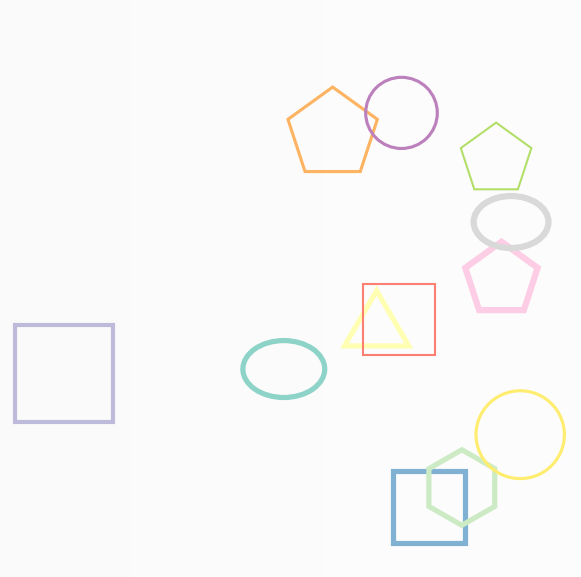[{"shape": "oval", "thickness": 2.5, "radius": 0.35, "center": [0.488, 0.36]}, {"shape": "triangle", "thickness": 2.5, "radius": 0.32, "center": [0.648, 0.432]}, {"shape": "square", "thickness": 2, "radius": 0.42, "center": [0.11, 0.353]}, {"shape": "square", "thickness": 1, "radius": 0.31, "center": [0.687, 0.446]}, {"shape": "square", "thickness": 2.5, "radius": 0.31, "center": [0.738, 0.121]}, {"shape": "pentagon", "thickness": 1.5, "radius": 0.4, "center": [0.572, 0.767]}, {"shape": "pentagon", "thickness": 1, "radius": 0.32, "center": [0.854, 0.723]}, {"shape": "pentagon", "thickness": 3, "radius": 0.33, "center": [0.863, 0.515]}, {"shape": "oval", "thickness": 3, "radius": 0.32, "center": [0.879, 0.615]}, {"shape": "circle", "thickness": 1.5, "radius": 0.31, "center": [0.691, 0.804]}, {"shape": "hexagon", "thickness": 2.5, "radius": 0.33, "center": [0.795, 0.155]}, {"shape": "circle", "thickness": 1.5, "radius": 0.38, "center": [0.895, 0.246]}]